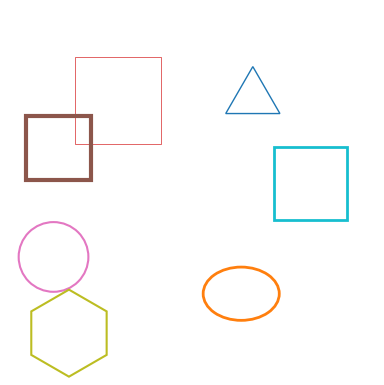[{"shape": "triangle", "thickness": 1, "radius": 0.41, "center": [0.657, 0.746]}, {"shape": "oval", "thickness": 2, "radius": 0.49, "center": [0.627, 0.237]}, {"shape": "square", "thickness": 0.5, "radius": 0.56, "center": [0.307, 0.739]}, {"shape": "square", "thickness": 3, "radius": 0.42, "center": [0.152, 0.616]}, {"shape": "circle", "thickness": 1.5, "radius": 0.45, "center": [0.139, 0.333]}, {"shape": "hexagon", "thickness": 1.5, "radius": 0.57, "center": [0.179, 0.135]}, {"shape": "square", "thickness": 2, "radius": 0.47, "center": [0.808, 0.523]}]